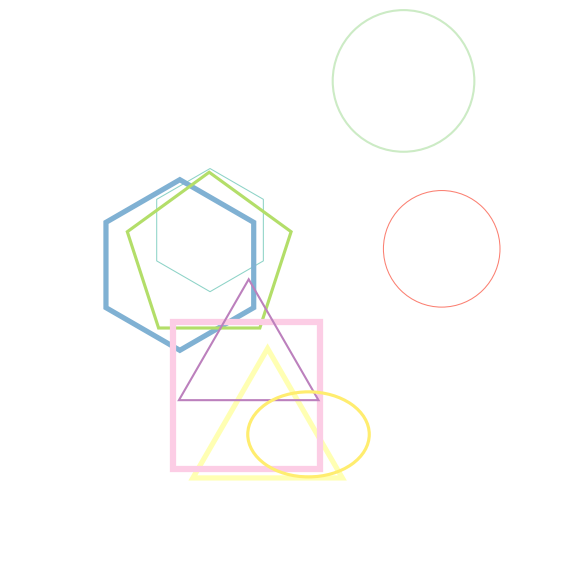[{"shape": "hexagon", "thickness": 0.5, "radius": 0.53, "center": [0.364, 0.601]}, {"shape": "triangle", "thickness": 2.5, "radius": 0.75, "center": [0.463, 0.246]}, {"shape": "circle", "thickness": 0.5, "radius": 0.5, "center": [0.765, 0.568]}, {"shape": "hexagon", "thickness": 2.5, "radius": 0.74, "center": [0.311, 0.54]}, {"shape": "pentagon", "thickness": 1.5, "radius": 0.75, "center": [0.362, 0.552]}, {"shape": "square", "thickness": 3, "radius": 0.63, "center": [0.427, 0.315]}, {"shape": "triangle", "thickness": 1, "radius": 0.7, "center": [0.431, 0.376]}, {"shape": "circle", "thickness": 1, "radius": 0.61, "center": [0.699, 0.859]}, {"shape": "oval", "thickness": 1.5, "radius": 0.53, "center": [0.534, 0.247]}]